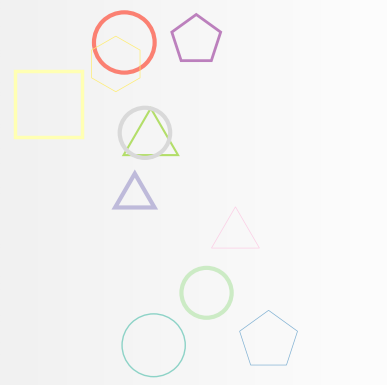[{"shape": "circle", "thickness": 1, "radius": 0.41, "center": [0.397, 0.103]}, {"shape": "square", "thickness": 2.5, "radius": 0.43, "center": [0.125, 0.73]}, {"shape": "triangle", "thickness": 3, "radius": 0.29, "center": [0.348, 0.49]}, {"shape": "circle", "thickness": 3, "radius": 0.39, "center": [0.321, 0.89]}, {"shape": "pentagon", "thickness": 0.5, "radius": 0.39, "center": [0.693, 0.115]}, {"shape": "triangle", "thickness": 1.5, "radius": 0.41, "center": [0.389, 0.638]}, {"shape": "triangle", "thickness": 0.5, "radius": 0.36, "center": [0.608, 0.391]}, {"shape": "circle", "thickness": 3, "radius": 0.33, "center": [0.374, 0.655]}, {"shape": "pentagon", "thickness": 2, "radius": 0.33, "center": [0.506, 0.896]}, {"shape": "circle", "thickness": 3, "radius": 0.32, "center": [0.533, 0.239]}, {"shape": "hexagon", "thickness": 0.5, "radius": 0.36, "center": [0.299, 0.834]}]